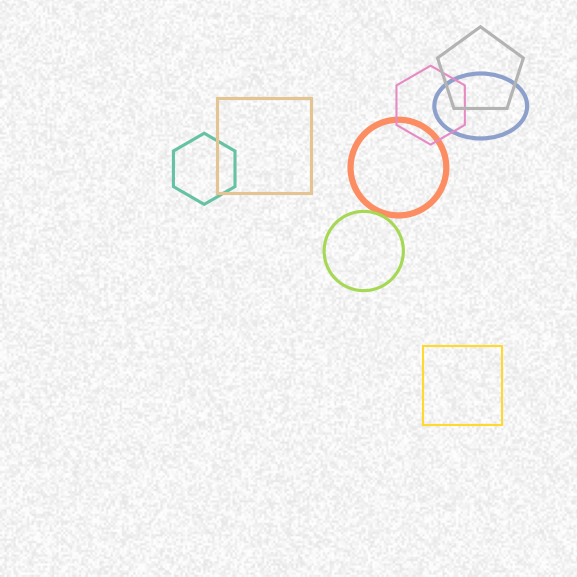[{"shape": "hexagon", "thickness": 1.5, "radius": 0.31, "center": [0.354, 0.707]}, {"shape": "circle", "thickness": 3, "radius": 0.41, "center": [0.69, 0.709]}, {"shape": "oval", "thickness": 2, "radius": 0.4, "center": [0.832, 0.816]}, {"shape": "hexagon", "thickness": 1, "radius": 0.34, "center": [0.746, 0.817]}, {"shape": "circle", "thickness": 1.5, "radius": 0.34, "center": [0.63, 0.564]}, {"shape": "square", "thickness": 1, "radius": 0.34, "center": [0.801, 0.332]}, {"shape": "square", "thickness": 1.5, "radius": 0.41, "center": [0.457, 0.747]}, {"shape": "pentagon", "thickness": 1.5, "radius": 0.39, "center": [0.832, 0.875]}]